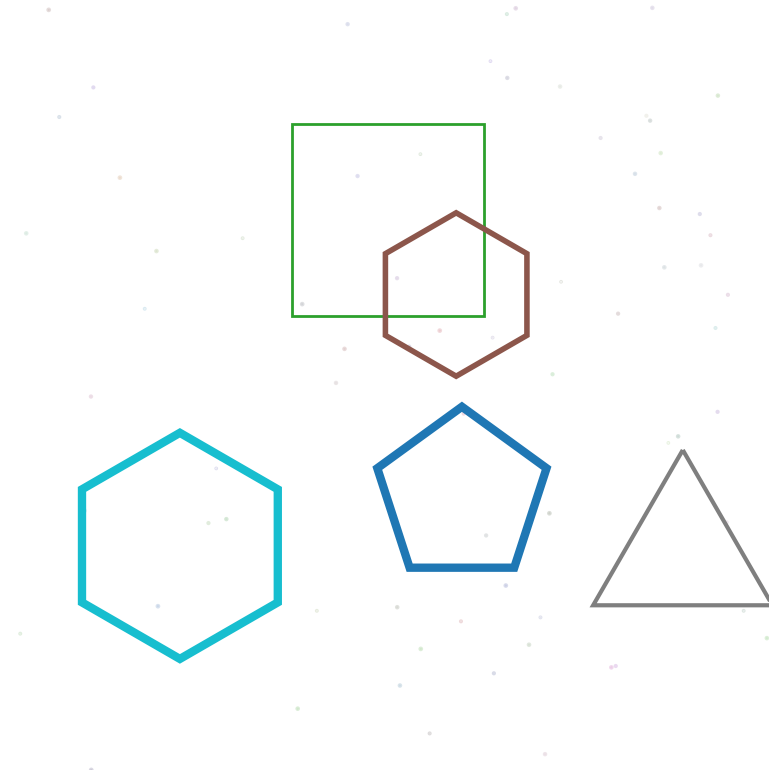[{"shape": "pentagon", "thickness": 3, "radius": 0.58, "center": [0.6, 0.356]}, {"shape": "square", "thickness": 1, "radius": 0.62, "center": [0.504, 0.715]}, {"shape": "hexagon", "thickness": 2, "radius": 0.53, "center": [0.592, 0.618]}, {"shape": "triangle", "thickness": 1.5, "radius": 0.67, "center": [0.887, 0.281]}, {"shape": "hexagon", "thickness": 3, "radius": 0.73, "center": [0.234, 0.291]}]